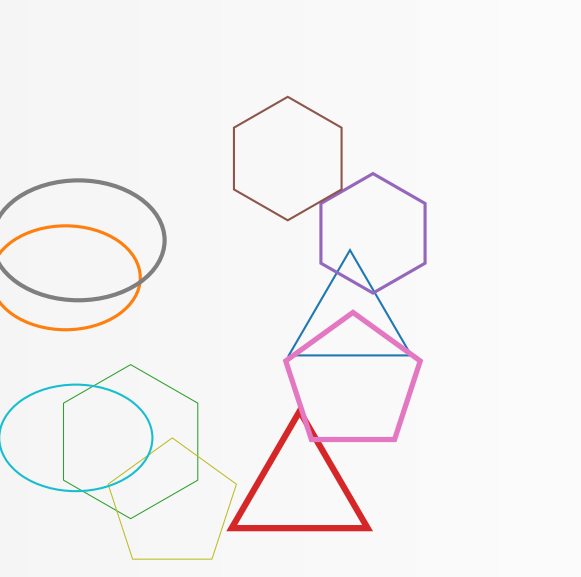[{"shape": "triangle", "thickness": 1, "radius": 0.61, "center": [0.602, 0.444]}, {"shape": "oval", "thickness": 1.5, "radius": 0.64, "center": [0.113, 0.518]}, {"shape": "hexagon", "thickness": 0.5, "radius": 0.67, "center": [0.225, 0.234]}, {"shape": "triangle", "thickness": 3, "radius": 0.68, "center": [0.516, 0.152]}, {"shape": "hexagon", "thickness": 1.5, "radius": 0.52, "center": [0.642, 0.595]}, {"shape": "hexagon", "thickness": 1, "radius": 0.53, "center": [0.495, 0.725]}, {"shape": "pentagon", "thickness": 2.5, "radius": 0.61, "center": [0.607, 0.336]}, {"shape": "oval", "thickness": 2, "radius": 0.74, "center": [0.135, 0.583]}, {"shape": "pentagon", "thickness": 0.5, "radius": 0.58, "center": [0.296, 0.125]}, {"shape": "oval", "thickness": 1, "radius": 0.66, "center": [0.13, 0.241]}]